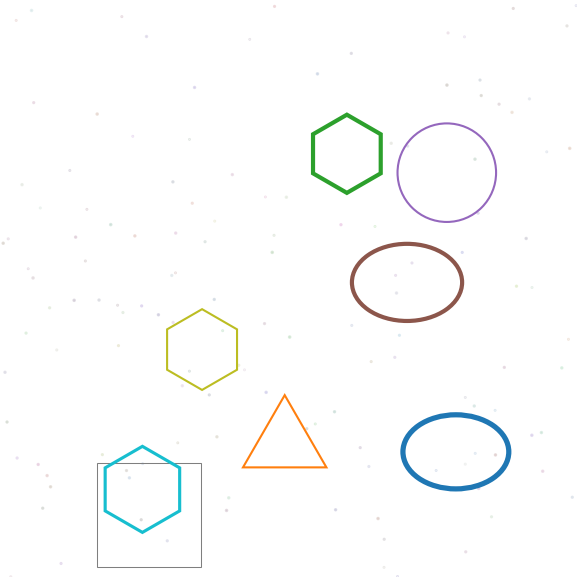[{"shape": "oval", "thickness": 2.5, "radius": 0.46, "center": [0.789, 0.217]}, {"shape": "triangle", "thickness": 1, "radius": 0.42, "center": [0.493, 0.232]}, {"shape": "hexagon", "thickness": 2, "radius": 0.34, "center": [0.601, 0.733]}, {"shape": "circle", "thickness": 1, "radius": 0.43, "center": [0.774, 0.7]}, {"shape": "oval", "thickness": 2, "radius": 0.48, "center": [0.705, 0.51]}, {"shape": "square", "thickness": 0.5, "radius": 0.45, "center": [0.258, 0.107]}, {"shape": "hexagon", "thickness": 1, "radius": 0.35, "center": [0.35, 0.394]}, {"shape": "hexagon", "thickness": 1.5, "radius": 0.37, "center": [0.247, 0.152]}]